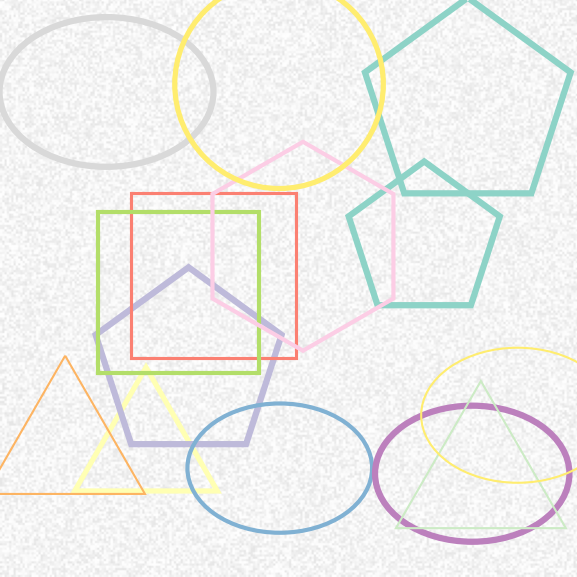[{"shape": "pentagon", "thickness": 3, "radius": 0.69, "center": [0.735, 0.582]}, {"shape": "pentagon", "thickness": 3, "radius": 0.94, "center": [0.81, 0.816]}, {"shape": "triangle", "thickness": 2.5, "radius": 0.71, "center": [0.253, 0.22]}, {"shape": "pentagon", "thickness": 3, "radius": 0.85, "center": [0.327, 0.367]}, {"shape": "square", "thickness": 1.5, "radius": 0.71, "center": [0.37, 0.522]}, {"shape": "oval", "thickness": 2, "radius": 0.8, "center": [0.484, 0.189]}, {"shape": "triangle", "thickness": 1, "radius": 0.8, "center": [0.113, 0.224]}, {"shape": "square", "thickness": 2, "radius": 0.7, "center": [0.308, 0.493]}, {"shape": "hexagon", "thickness": 2, "radius": 0.9, "center": [0.525, 0.573]}, {"shape": "oval", "thickness": 3, "radius": 0.93, "center": [0.184, 0.84]}, {"shape": "oval", "thickness": 3, "radius": 0.84, "center": [0.818, 0.179]}, {"shape": "triangle", "thickness": 1, "radius": 0.85, "center": [0.833, 0.169]}, {"shape": "circle", "thickness": 2.5, "radius": 0.9, "center": [0.483, 0.853]}, {"shape": "oval", "thickness": 1, "radius": 0.84, "center": [0.896, 0.28]}]